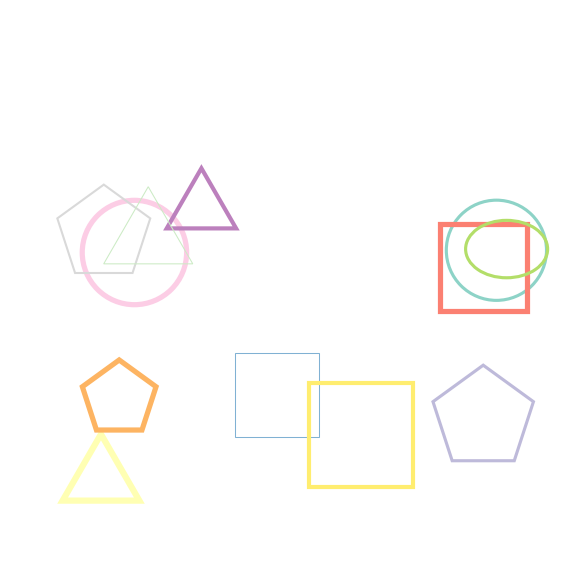[{"shape": "circle", "thickness": 1.5, "radius": 0.43, "center": [0.86, 0.566]}, {"shape": "triangle", "thickness": 3, "radius": 0.38, "center": [0.175, 0.171]}, {"shape": "pentagon", "thickness": 1.5, "radius": 0.46, "center": [0.837, 0.275]}, {"shape": "square", "thickness": 2.5, "radius": 0.38, "center": [0.837, 0.536]}, {"shape": "square", "thickness": 0.5, "radius": 0.36, "center": [0.479, 0.316]}, {"shape": "pentagon", "thickness": 2.5, "radius": 0.34, "center": [0.206, 0.309]}, {"shape": "oval", "thickness": 1.5, "radius": 0.36, "center": [0.877, 0.568]}, {"shape": "circle", "thickness": 2.5, "radius": 0.45, "center": [0.233, 0.562]}, {"shape": "pentagon", "thickness": 1, "radius": 0.42, "center": [0.18, 0.595]}, {"shape": "triangle", "thickness": 2, "radius": 0.35, "center": [0.349, 0.638]}, {"shape": "triangle", "thickness": 0.5, "radius": 0.45, "center": [0.257, 0.587]}, {"shape": "square", "thickness": 2, "radius": 0.45, "center": [0.625, 0.246]}]